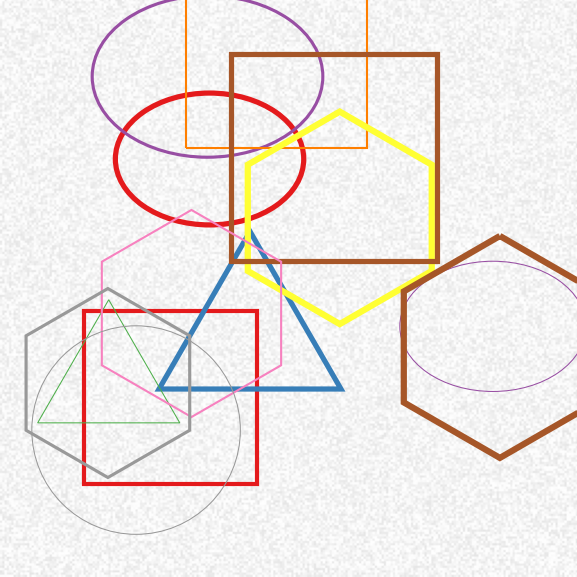[{"shape": "square", "thickness": 2, "radius": 0.75, "center": [0.295, 0.311]}, {"shape": "oval", "thickness": 2.5, "radius": 0.82, "center": [0.363, 0.724]}, {"shape": "triangle", "thickness": 2.5, "radius": 0.91, "center": [0.433, 0.416]}, {"shape": "triangle", "thickness": 0.5, "radius": 0.71, "center": [0.188, 0.338]}, {"shape": "oval", "thickness": 0.5, "radius": 0.81, "center": [0.853, 0.434]}, {"shape": "oval", "thickness": 1.5, "radius": 1.0, "center": [0.359, 0.867]}, {"shape": "square", "thickness": 1, "radius": 0.78, "center": [0.479, 0.899]}, {"shape": "hexagon", "thickness": 3, "radius": 0.92, "center": [0.588, 0.622]}, {"shape": "square", "thickness": 2.5, "radius": 0.89, "center": [0.578, 0.727]}, {"shape": "hexagon", "thickness": 3, "radius": 0.96, "center": [0.866, 0.398]}, {"shape": "hexagon", "thickness": 1, "radius": 0.9, "center": [0.332, 0.456]}, {"shape": "circle", "thickness": 0.5, "radius": 0.9, "center": [0.236, 0.254]}, {"shape": "hexagon", "thickness": 1.5, "radius": 0.82, "center": [0.187, 0.336]}]